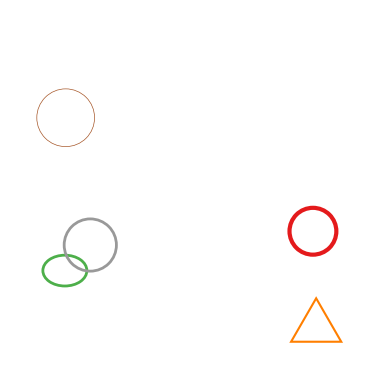[{"shape": "circle", "thickness": 3, "radius": 0.3, "center": [0.813, 0.399]}, {"shape": "oval", "thickness": 2, "radius": 0.29, "center": [0.168, 0.297]}, {"shape": "triangle", "thickness": 1.5, "radius": 0.38, "center": [0.821, 0.15]}, {"shape": "circle", "thickness": 0.5, "radius": 0.38, "center": [0.171, 0.694]}, {"shape": "circle", "thickness": 2, "radius": 0.34, "center": [0.235, 0.364]}]